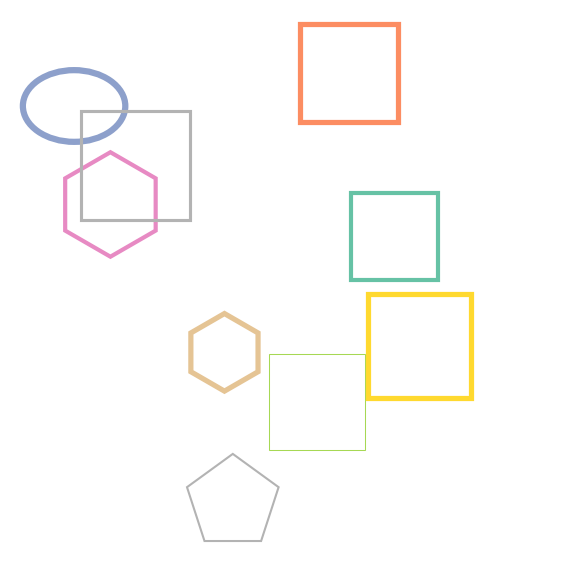[{"shape": "square", "thickness": 2, "radius": 0.37, "center": [0.683, 0.59]}, {"shape": "square", "thickness": 2.5, "radius": 0.42, "center": [0.605, 0.873]}, {"shape": "oval", "thickness": 3, "radius": 0.44, "center": [0.128, 0.816]}, {"shape": "hexagon", "thickness": 2, "radius": 0.45, "center": [0.191, 0.645]}, {"shape": "square", "thickness": 0.5, "radius": 0.41, "center": [0.549, 0.303]}, {"shape": "square", "thickness": 2.5, "radius": 0.45, "center": [0.726, 0.4]}, {"shape": "hexagon", "thickness": 2.5, "radius": 0.34, "center": [0.389, 0.389]}, {"shape": "pentagon", "thickness": 1, "radius": 0.42, "center": [0.403, 0.13]}, {"shape": "square", "thickness": 1.5, "radius": 0.47, "center": [0.235, 0.713]}]